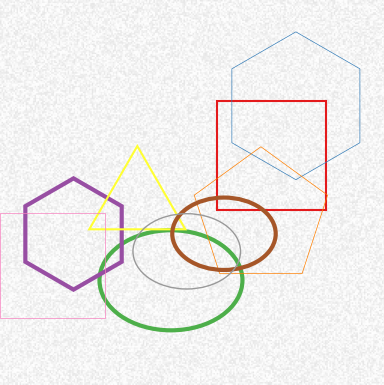[{"shape": "square", "thickness": 1.5, "radius": 0.71, "center": [0.706, 0.596]}, {"shape": "hexagon", "thickness": 0.5, "radius": 0.96, "center": [0.769, 0.725]}, {"shape": "oval", "thickness": 3, "radius": 0.93, "center": [0.444, 0.272]}, {"shape": "hexagon", "thickness": 3, "radius": 0.72, "center": [0.191, 0.392]}, {"shape": "pentagon", "thickness": 0.5, "radius": 0.91, "center": [0.678, 0.437]}, {"shape": "triangle", "thickness": 1.5, "radius": 0.72, "center": [0.357, 0.476]}, {"shape": "oval", "thickness": 3, "radius": 0.67, "center": [0.582, 0.393]}, {"shape": "square", "thickness": 0.5, "radius": 0.68, "center": [0.135, 0.311]}, {"shape": "oval", "thickness": 1, "radius": 0.7, "center": [0.485, 0.347]}]